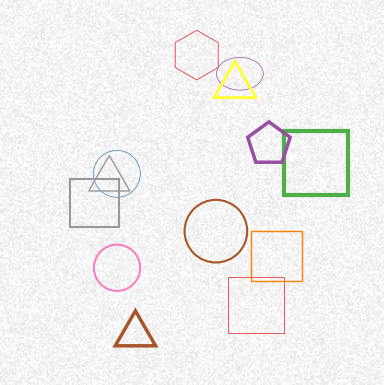[{"shape": "hexagon", "thickness": 0.5, "radius": 0.32, "center": [0.511, 0.857]}, {"shape": "square", "thickness": 0.5, "radius": 0.36, "center": [0.666, 0.208]}, {"shape": "circle", "thickness": 0.5, "radius": 0.3, "center": [0.304, 0.548]}, {"shape": "square", "thickness": 3, "radius": 0.42, "center": [0.821, 0.576]}, {"shape": "oval", "thickness": 0.5, "radius": 0.3, "center": [0.623, 0.808]}, {"shape": "pentagon", "thickness": 2.5, "radius": 0.29, "center": [0.699, 0.625]}, {"shape": "square", "thickness": 1, "radius": 0.33, "center": [0.718, 0.334]}, {"shape": "triangle", "thickness": 2, "radius": 0.31, "center": [0.61, 0.778]}, {"shape": "triangle", "thickness": 2.5, "radius": 0.3, "center": [0.352, 0.132]}, {"shape": "circle", "thickness": 1.5, "radius": 0.41, "center": [0.561, 0.4]}, {"shape": "circle", "thickness": 1.5, "radius": 0.3, "center": [0.304, 0.304]}, {"shape": "triangle", "thickness": 1, "radius": 0.31, "center": [0.284, 0.535]}, {"shape": "square", "thickness": 1.5, "radius": 0.32, "center": [0.246, 0.473]}]